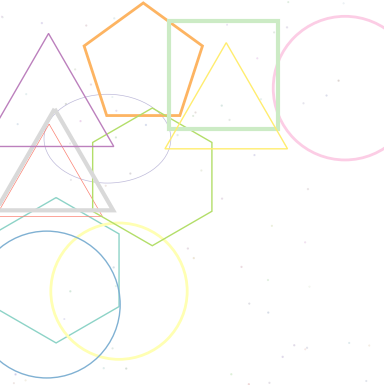[{"shape": "hexagon", "thickness": 1, "radius": 0.94, "center": [0.146, 0.298]}, {"shape": "circle", "thickness": 2, "radius": 0.89, "center": [0.309, 0.244]}, {"shape": "oval", "thickness": 0.5, "radius": 0.82, "center": [0.279, 0.64]}, {"shape": "triangle", "thickness": 0.5, "radius": 0.8, "center": [0.128, 0.518]}, {"shape": "circle", "thickness": 1, "radius": 0.95, "center": [0.121, 0.209]}, {"shape": "pentagon", "thickness": 2, "radius": 0.81, "center": [0.372, 0.831]}, {"shape": "hexagon", "thickness": 1, "radius": 0.89, "center": [0.396, 0.541]}, {"shape": "circle", "thickness": 2, "radius": 0.93, "center": [0.896, 0.771]}, {"shape": "triangle", "thickness": 3, "radius": 0.88, "center": [0.142, 0.542]}, {"shape": "triangle", "thickness": 1, "radius": 0.98, "center": [0.126, 0.717]}, {"shape": "square", "thickness": 3, "radius": 0.7, "center": [0.581, 0.805]}, {"shape": "triangle", "thickness": 1, "radius": 0.92, "center": [0.588, 0.705]}]